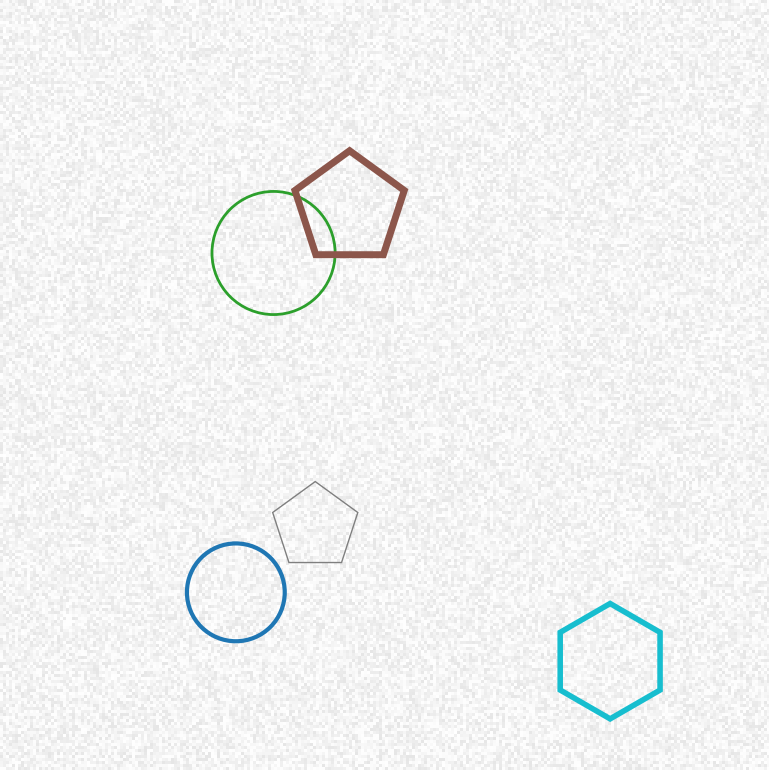[{"shape": "circle", "thickness": 1.5, "radius": 0.32, "center": [0.306, 0.231]}, {"shape": "circle", "thickness": 1, "radius": 0.4, "center": [0.355, 0.671]}, {"shape": "pentagon", "thickness": 2.5, "radius": 0.37, "center": [0.454, 0.73]}, {"shape": "pentagon", "thickness": 0.5, "radius": 0.29, "center": [0.409, 0.316]}, {"shape": "hexagon", "thickness": 2, "radius": 0.37, "center": [0.792, 0.141]}]